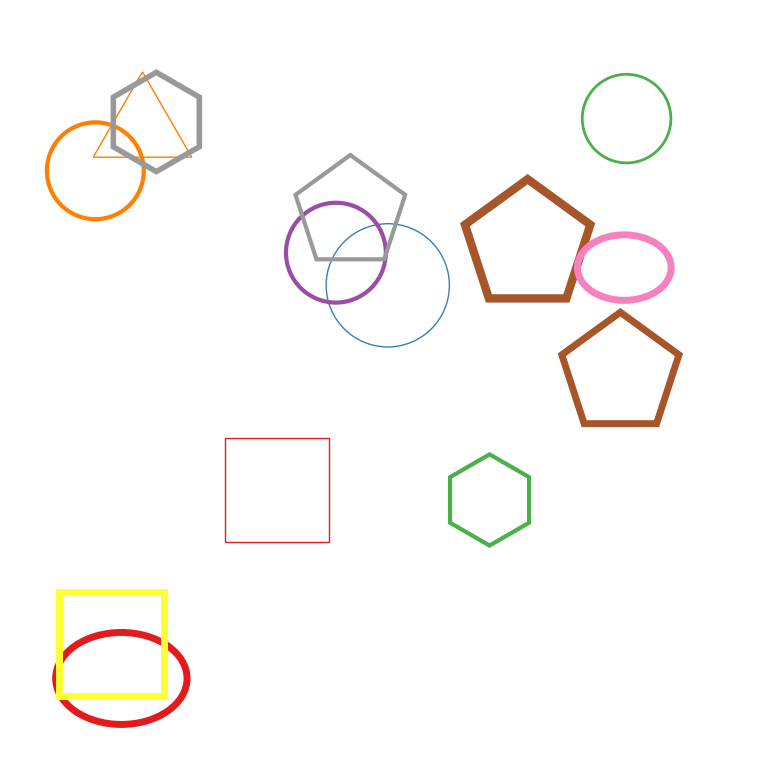[{"shape": "oval", "thickness": 2.5, "radius": 0.43, "center": [0.158, 0.119]}, {"shape": "square", "thickness": 0.5, "radius": 0.34, "center": [0.36, 0.363]}, {"shape": "circle", "thickness": 0.5, "radius": 0.4, "center": [0.504, 0.629]}, {"shape": "circle", "thickness": 1, "radius": 0.29, "center": [0.814, 0.846]}, {"shape": "hexagon", "thickness": 1.5, "radius": 0.3, "center": [0.636, 0.351]}, {"shape": "circle", "thickness": 1.5, "radius": 0.32, "center": [0.436, 0.672]}, {"shape": "triangle", "thickness": 0.5, "radius": 0.37, "center": [0.185, 0.833]}, {"shape": "circle", "thickness": 1.5, "radius": 0.31, "center": [0.124, 0.778]}, {"shape": "square", "thickness": 2.5, "radius": 0.34, "center": [0.145, 0.164]}, {"shape": "pentagon", "thickness": 2.5, "radius": 0.4, "center": [0.806, 0.514]}, {"shape": "pentagon", "thickness": 3, "radius": 0.43, "center": [0.685, 0.682]}, {"shape": "oval", "thickness": 2.5, "radius": 0.3, "center": [0.811, 0.652]}, {"shape": "pentagon", "thickness": 1.5, "radius": 0.37, "center": [0.455, 0.724]}, {"shape": "hexagon", "thickness": 2, "radius": 0.32, "center": [0.203, 0.842]}]